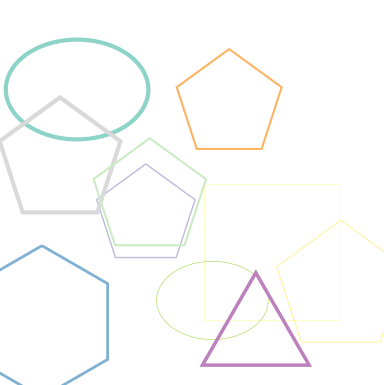[{"shape": "oval", "thickness": 3, "radius": 0.93, "center": [0.2, 0.768]}, {"shape": "square", "thickness": 0.5, "radius": 0.88, "center": [0.705, 0.344]}, {"shape": "pentagon", "thickness": 1, "radius": 0.67, "center": [0.379, 0.44]}, {"shape": "hexagon", "thickness": 2, "radius": 0.98, "center": [0.109, 0.165]}, {"shape": "pentagon", "thickness": 1.5, "radius": 0.72, "center": [0.595, 0.729]}, {"shape": "oval", "thickness": 0.5, "radius": 0.73, "center": [0.552, 0.22]}, {"shape": "pentagon", "thickness": 3, "radius": 0.83, "center": [0.156, 0.582]}, {"shape": "triangle", "thickness": 2.5, "radius": 0.8, "center": [0.664, 0.132]}, {"shape": "pentagon", "thickness": 1.5, "radius": 0.77, "center": [0.389, 0.487]}, {"shape": "pentagon", "thickness": 0.5, "radius": 0.87, "center": [0.885, 0.253]}]